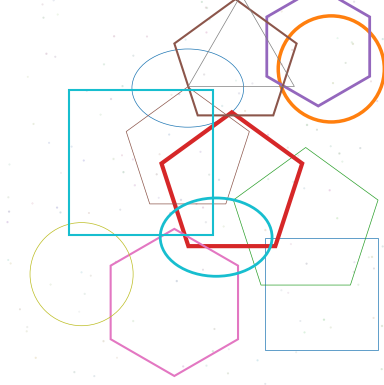[{"shape": "square", "thickness": 0.5, "radius": 0.73, "center": [0.835, 0.236]}, {"shape": "oval", "thickness": 0.5, "radius": 0.73, "center": [0.488, 0.771]}, {"shape": "circle", "thickness": 2.5, "radius": 0.69, "center": [0.86, 0.821]}, {"shape": "pentagon", "thickness": 0.5, "radius": 0.99, "center": [0.794, 0.419]}, {"shape": "pentagon", "thickness": 3, "radius": 0.96, "center": [0.602, 0.516]}, {"shape": "hexagon", "thickness": 2, "radius": 0.77, "center": [0.827, 0.879]}, {"shape": "pentagon", "thickness": 1.5, "radius": 0.83, "center": [0.612, 0.835]}, {"shape": "pentagon", "thickness": 0.5, "radius": 0.84, "center": [0.488, 0.606]}, {"shape": "hexagon", "thickness": 1.5, "radius": 0.96, "center": [0.453, 0.214]}, {"shape": "triangle", "thickness": 0.5, "radius": 0.8, "center": [0.627, 0.855]}, {"shape": "circle", "thickness": 0.5, "radius": 0.67, "center": [0.212, 0.288]}, {"shape": "oval", "thickness": 2, "radius": 0.73, "center": [0.561, 0.384]}, {"shape": "square", "thickness": 1.5, "radius": 0.94, "center": [0.366, 0.578]}]